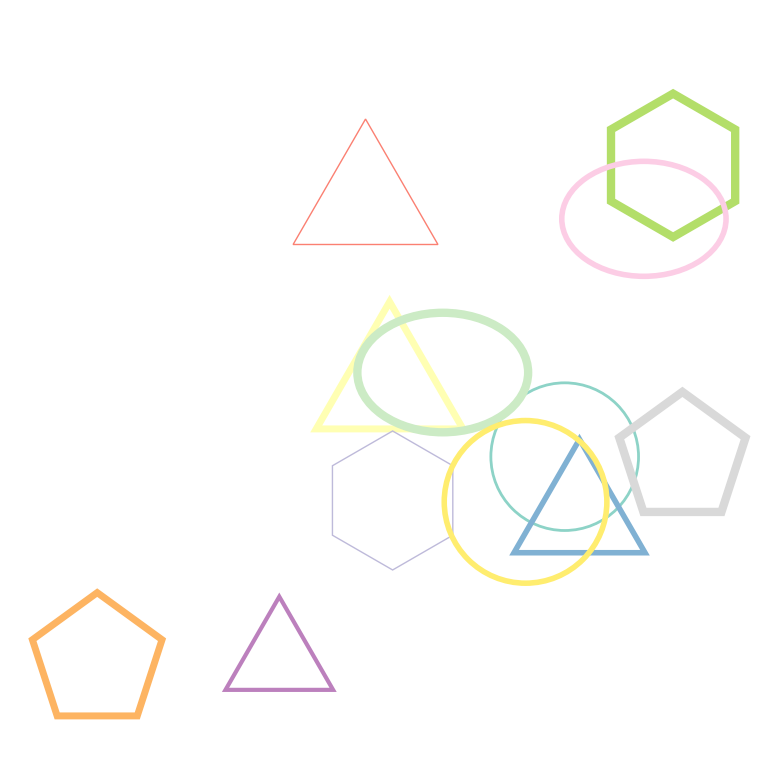[{"shape": "circle", "thickness": 1, "radius": 0.48, "center": [0.733, 0.407]}, {"shape": "triangle", "thickness": 2.5, "radius": 0.55, "center": [0.506, 0.498]}, {"shape": "hexagon", "thickness": 0.5, "radius": 0.45, "center": [0.51, 0.35]}, {"shape": "triangle", "thickness": 0.5, "radius": 0.54, "center": [0.475, 0.737]}, {"shape": "triangle", "thickness": 2, "radius": 0.49, "center": [0.753, 0.331]}, {"shape": "pentagon", "thickness": 2.5, "radius": 0.44, "center": [0.126, 0.142]}, {"shape": "hexagon", "thickness": 3, "radius": 0.47, "center": [0.874, 0.785]}, {"shape": "oval", "thickness": 2, "radius": 0.53, "center": [0.836, 0.716]}, {"shape": "pentagon", "thickness": 3, "radius": 0.43, "center": [0.886, 0.405]}, {"shape": "triangle", "thickness": 1.5, "radius": 0.4, "center": [0.363, 0.144]}, {"shape": "oval", "thickness": 3, "radius": 0.55, "center": [0.575, 0.516]}, {"shape": "circle", "thickness": 2, "radius": 0.53, "center": [0.683, 0.348]}]